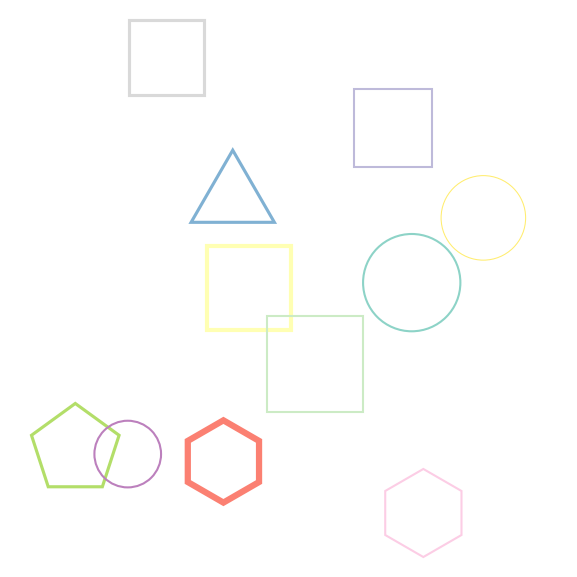[{"shape": "circle", "thickness": 1, "radius": 0.42, "center": [0.713, 0.51]}, {"shape": "square", "thickness": 2, "radius": 0.36, "center": [0.432, 0.5]}, {"shape": "square", "thickness": 1, "radius": 0.33, "center": [0.681, 0.777]}, {"shape": "hexagon", "thickness": 3, "radius": 0.36, "center": [0.387, 0.2]}, {"shape": "triangle", "thickness": 1.5, "radius": 0.42, "center": [0.403, 0.656]}, {"shape": "pentagon", "thickness": 1.5, "radius": 0.4, "center": [0.13, 0.221]}, {"shape": "hexagon", "thickness": 1, "radius": 0.38, "center": [0.733, 0.111]}, {"shape": "square", "thickness": 1.5, "radius": 0.33, "center": [0.288, 0.9]}, {"shape": "circle", "thickness": 1, "radius": 0.29, "center": [0.221, 0.213]}, {"shape": "square", "thickness": 1, "radius": 0.41, "center": [0.545, 0.369]}, {"shape": "circle", "thickness": 0.5, "radius": 0.37, "center": [0.837, 0.622]}]